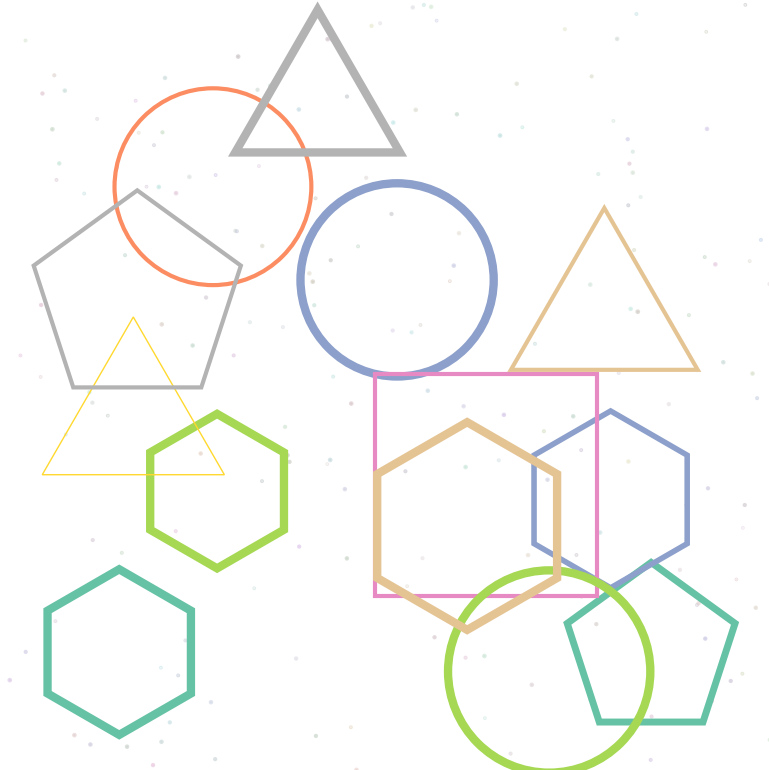[{"shape": "hexagon", "thickness": 3, "radius": 0.54, "center": [0.155, 0.153]}, {"shape": "pentagon", "thickness": 2.5, "radius": 0.57, "center": [0.846, 0.155]}, {"shape": "circle", "thickness": 1.5, "radius": 0.64, "center": [0.277, 0.758]}, {"shape": "circle", "thickness": 3, "radius": 0.63, "center": [0.516, 0.637]}, {"shape": "hexagon", "thickness": 2, "radius": 0.57, "center": [0.793, 0.351]}, {"shape": "square", "thickness": 1.5, "radius": 0.72, "center": [0.632, 0.37]}, {"shape": "circle", "thickness": 3, "radius": 0.66, "center": [0.713, 0.128]}, {"shape": "hexagon", "thickness": 3, "radius": 0.5, "center": [0.282, 0.362]}, {"shape": "triangle", "thickness": 0.5, "radius": 0.68, "center": [0.173, 0.452]}, {"shape": "hexagon", "thickness": 3, "radius": 0.67, "center": [0.607, 0.317]}, {"shape": "triangle", "thickness": 1.5, "radius": 0.7, "center": [0.785, 0.59]}, {"shape": "triangle", "thickness": 3, "radius": 0.62, "center": [0.412, 0.864]}, {"shape": "pentagon", "thickness": 1.5, "radius": 0.71, "center": [0.178, 0.611]}]